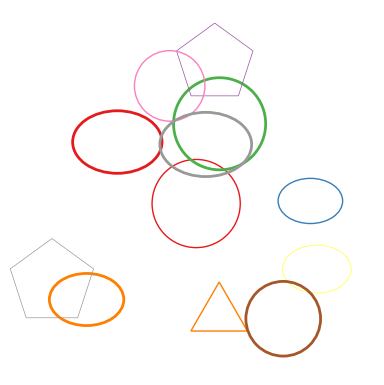[{"shape": "circle", "thickness": 1, "radius": 0.57, "center": [0.51, 0.471]}, {"shape": "oval", "thickness": 2, "radius": 0.58, "center": [0.305, 0.631]}, {"shape": "oval", "thickness": 1, "radius": 0.42, "center": [0.806, 0.478]}, {"shape": "circle", "thickness": 2, "radius": 0.6, "center": [0.57, 0.678]}, {"shape": "pentagon", "thickness": 0.5, "radius": 0.52, "center": [0.558, 0.836]}, {"shape": "triangle", "thickness": 1, "radius": 0.42, "center": [0.569, 0.183]}, {"shape": "oval", "thickness": 2, "radius": 0.48, "center": [0.225, 0.222]}, {"shape": "oval", "thickness": 0.5, "radius": 0.44, "center": [0.823, 0.301]}, {"shape": "circle", "thickness": 2, "radius": 0.48, "center": [0.736, 0.172]}, {"shape": "circle", "thickness": 1, "radius": 0.46, "center": [0.441, 0.777]}, {"shape": "pentagon", "thickness": 0.5, "radius": 0.57, "center": [0.135, 0.267]}, {"shape": "oval", "thickness": 2, "radius": 0.6, "center": [0.534, 0.625]}]